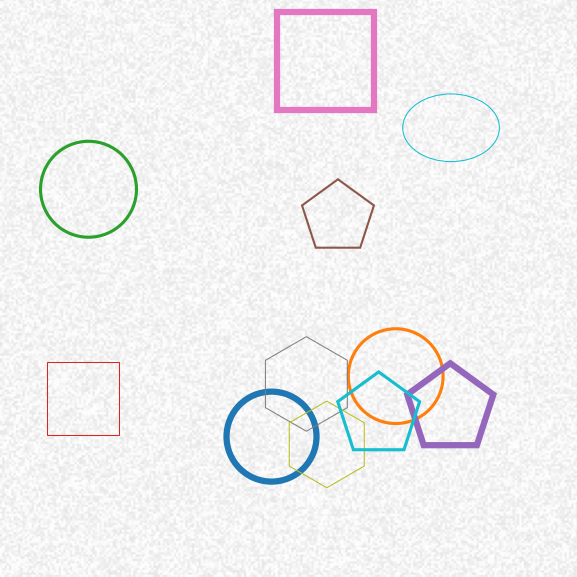[{"shape": "circle", "thickness": 3, "radius": 0.39, "center": [0.47, 0.243]}, {"shape": "circle", "thickness": 1.5, "radius": 0.41, "center": [0.685, 0.348]}, {"shape": "circle", "thickness": 1.5, "radius": 0.42, "center": [0.153, 0.671]}, {"shape": "square", "thickness": 0.5, "radius": 0.31, "center": [0.144, 0.309]}, {"shape": "pentagon", "thickness": 3, "radius": 0.39, "center": [0.78, 0.292]}, {"shape": "pentagon", "thickness": 1, "radius": 0.33, "center": [0.585, 0.623]}, {"shape": "square", "thickness": 3, "radius": 0.42, "center": [0.564, 0.893]}, {"shape": "hexagon", "thickness": 0.5, "radius": 0.41, "center": [0.531, 0.334]}, {"shape": "hexagon", "thickness": 0.5, "radius": 0.37, "center": [0.566, 0.23]}, {"shape": "pentagon", "thickness": 1.5, "radius": 0.37, "center": [0.656, 0.281]}, {"shape": "oval", "thickness": 0.5, "radius": 0.42, "center": [0.781, 0.778]}]